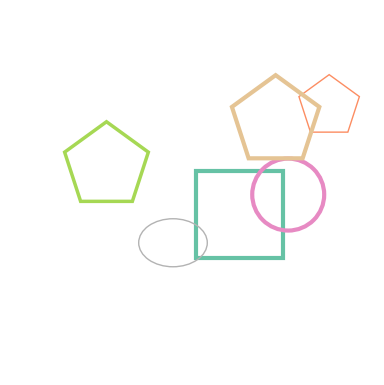[{"shape": "square", "thickness": 3, "radius": 0.56, "center": [0.622, 0.443]}, {"shape": "pentagon", "thickness": 1, "radius": 0.41, "center": [0.855, 0.724]}, {"shape": "circle", "thickness": 3, "radius": 0.47, "center": [0.749, 0.495]}, {"shape": "pentagon", "thickness": 2.5, "radius": 0.57, "center": [0.277, 0.569]}, {"shape": "pentagon", "thickness": 3, "radius": 0.6, "center": [0.716, 0.685]}, {"shape": "oval", "thickness": 1, "radius": 0.45, "center": [0.449, 0.369]}]